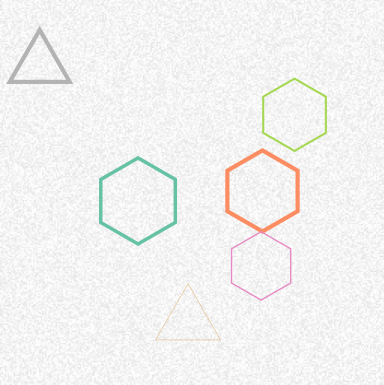[{"shape": "hexagon", "thickness": 2.5, "radius": 0.56, "center": [0.359, 0.478]}, {"shape": "hexagon", "thickness": 3, "radius": 0.53, "center": [0.682, 0.504]}, {"shape": "hexagon", "thickness": 1, "radius": 0.44, "center": [0.678, 0.309]}, {"shape": "hexagon", "thickness": 1.5, "radius": 0.47, "center": [0.765, 0.702]}, {"shape": "triangle", "thickness": 0.5, "radius": 0.49, "center": [0.488, 0.166]}, {"shape": "triangle", "thickness": 3, "radius": 0.45, "center": [0.103, 0.832]}]